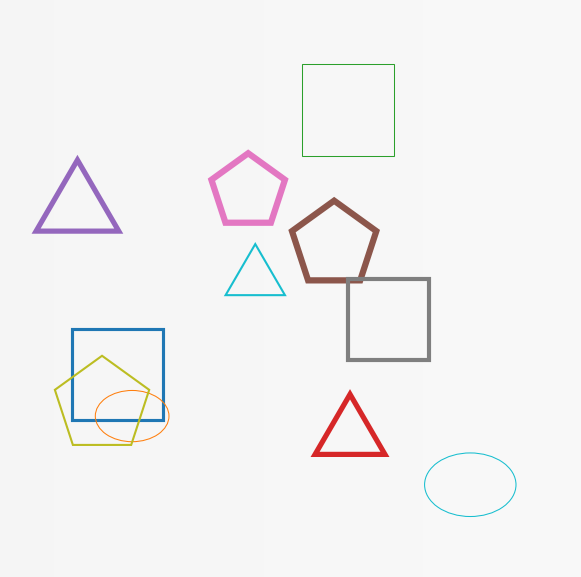[{"shape": "square", "thickness": 1.5, "radius": 0.39, "center": [0.202, 0.351]}, {"shape": "oval", "thickness": 0.5, "radius": 0.32, "center": [0.227, 0.279]}, {"shape": "square", "thickness": 0.5, "radius": 0.4, "center": [0.599, 0.809]}, {"shape": "triangle", "thickness": 2.5, "radius": 0.35, "center": [0.602, 0.247]}, {"shape": "triangle", "thickness": 2.5, "radius": 0.41, "center": [0.133, 0.64]}, {"shape": "pentagon", "thickness": 3, "radius": 0.38, "center": [0.575, 0.575]}, {"shape": "pentagon", "thickness": 3, "radius": 0.33, "center": [0.427, 0.667]}, {"shape": "square", "thickness": 2, "radius": 0.35, "center": [0.668, 0.446]}, {"shape": "pentagon", "thickness": 1, "radius": 0.43, "center": [0.176, 0.298]}, {"shape": "triangle", "thickness": 1, "radius": 0.29, "center": [0.439, 0.518]}, {"shape": "oval", "thickness": 0.5, "radius": 0.39, "center": [0.809, 0.16]}]